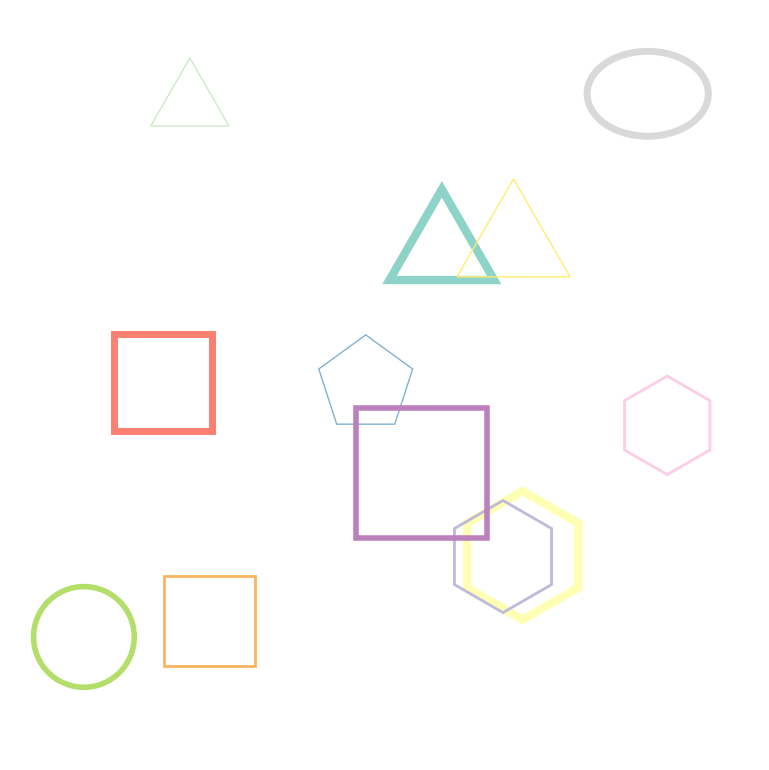[{"shape": "triangle", "thickness": 3, "radius": 0.39, "center": [0.574, 0.676]}, {"shape": "hexagon", "thickness": 3, "radius": 0.42, "center": [0.679, 0.279]}, {"shape": "hexagon", "thickness": 1, "radius": 0.36, "center": [0.653, 0.277]}, {"shape": "square", "thickness": 2.5, "radius": 0.32, "center": [0.212, 0.503]}, {"shape": "pentagon", "thickness": 0.5, "radius": 0.32, "center": [0.475, 0.501]}, {"shape": "square", "thickness": 1, "radius": 0.29, "center": [0.272, 0.193]}, {"shape": "circle", "thickness": 2, "radius": 0.33, "center": [0.109, 0.173]}, {"shape": "hexagon", "thickness": 1, "radius": 0.32, "center": [0.867, 0.448]}, {"shape": "oval", "thickness": 2.5, "radius": 0.39, "center": [0.841, 0.878]}, {"shape": "square", "thickness": 2, "radius": 0.42, "center": [0.547, 0.386]}, {"shape": "triangle", "thickness": 0.5, "radius": 0.29, "center": [0.247, 0.866]}, {"shape": "triangle", "thickness": 0.5, "radius": 0.42, "center": [0.667, 0.683]}]